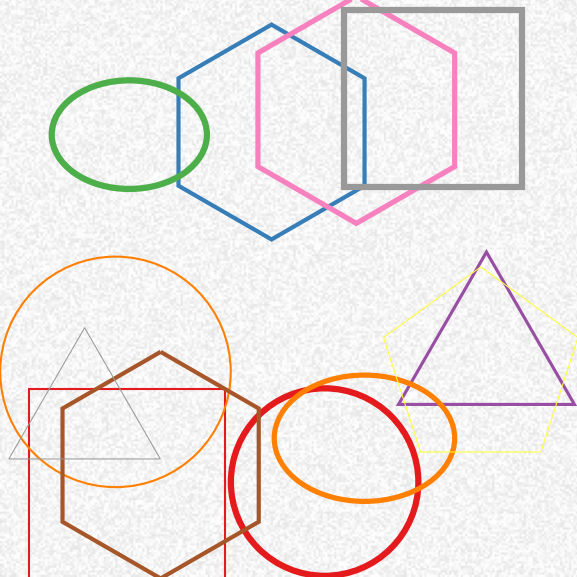[{"shape": "circle", "thickness": 3, "radius": 0.81, "center": [0.562, 0.164]}, {"shape": "square", "thickness": 1, "radius": 0.85, "center": [0.219, 0.156]}, {"shape": "hexagon", "thickness": 2, "radius": 0.93, "center": [0.47, 0.771]}, {"shape": "oval", "thickness": 3, "radius": 0.67, "center": [0.224, 0.766]}, {"shape": "triangle", "thickness": 1.5, "radius": 0.88, "center": [0.842, 0.387]}, {"shape": "oval", "thickness": 2.5, "radius": 0.78, "center": [0.631, 0.24]}, {"shape": "circle", "thickness": 1, "radius": 1.0, "center": [0.2, 0.355]}, {"shape": "pentagon", "thickness": 0.5, "radius": 0.89, "center": [0.832, 0.36]}, {"shape": "hexagon", "thickness": 2, "radius": 0.98, "center": [0.278, 0.194]}, {"shape": "hexagon", "thickness": 2.5, "radius": 0.98, "center": [0.617, 0.809]}, {"shape": "square", "thickness": 3, "radius": 0.77, "center": [0.75, 0.829]}, {"shape": "triangle", "thickness": 0.5, "radius": 0.76, "center": [0.146, 0.28]}]